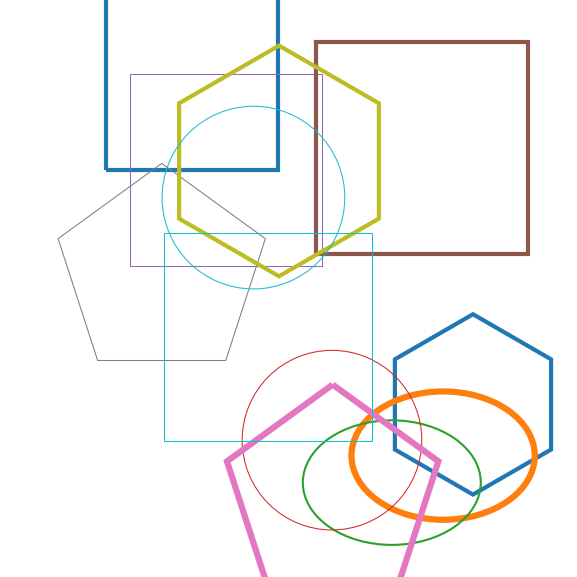[{"shape": "hexagon", "thickness": 2, "radius": 0.78, "center": [0.819, 0.299]}, {"shape": "square", "thickness": 2, "radius": 0.74, "center": [0.332, 0.853]}, {"shape": "oval", "thickness": 3, "radius": 0.79, "center": [0.767, 0.21]}, {"shape": "oval", "thickness": 1, "radius": 0.77, "center": [0.678, 0.163]}, {"shape": "circle", "thickness": 0.5, "radius": 0.78, "center": [0.575, 0.237]}, {"shape": "square", "thickness": 0.5, "radius": 0.83, "center": [0.391, 0.704]}, {"shape": "square", "thickness": 2, "radius": 0.92, "center": [0.731, 0.743]}, {"shape": "pentagon", "thickness": 3, "radius": 0.96, "center": [0.576, 0.141]}, {"shape": "pentagon", "thickness": 0.5, "radius": 0.94, "center": [0.28, 0.528]}, {"shape": "hexagon", "thickness": 2, "radius": 1.0, "center": [0.483, 0.72]}, {"shape": "square", "thickness": 0.5, "radius": 0.9, "center": [0.464, 0.415]}, {"shape": "circle", "thickness": 0.5, "radius": 0.79, "center": [0.439, 0.657]}]